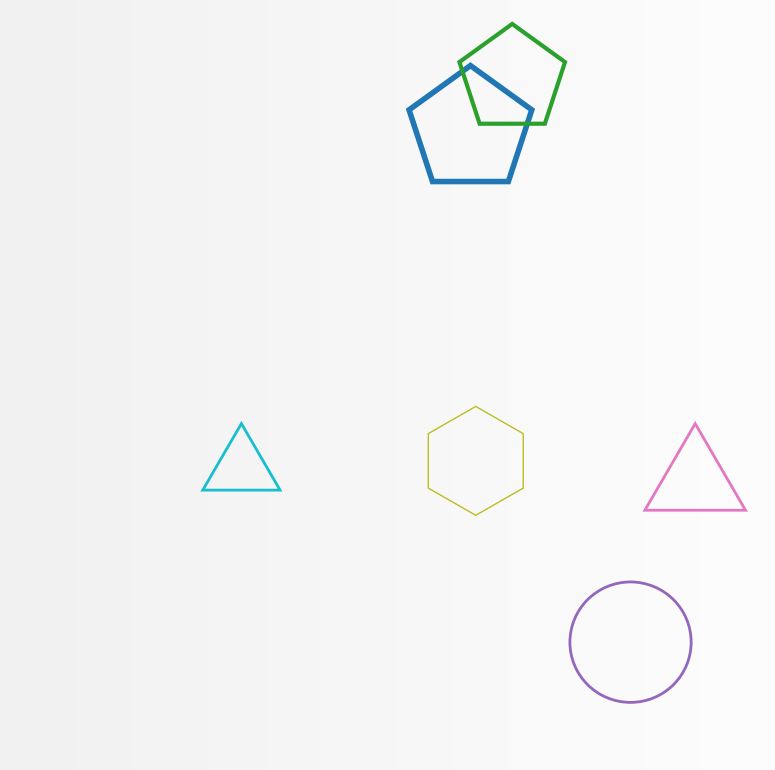[{"shape": "pentagon", "thickness": 2, "radius": 0.42, "center": [0.607, 0.832]}, {"shape": "pentagon", "thickness": 1.5, "radius": 0.36, "center": [0.661, 0.897]}, {"shape": "circle", "thickness": 1, "radius": 0.39, "center": [0.814, 0.166]}, {"shape": "triangle", "thickness": 1, "radius": 0.37, "center": [0.897, 0.375]}, {"shape": "hexagon", "thickness": 0.5, "radius": 0.35, "center": [0.614, 0.401]}, {"shape": "triangle", "thickness": 1, "radius": 0.29, "center": [0.312, 0.392]}]